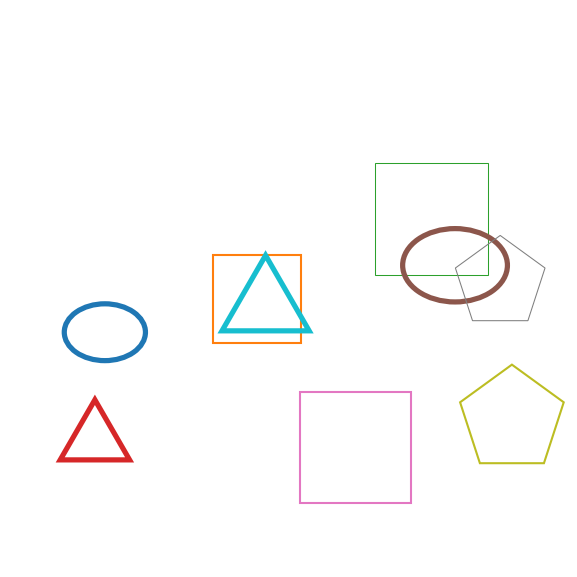[{"shape": "oval", "thickness": 2.5, "radius": 0.35, "center": [0.182, 0.424]}, {"shape": "square", "thickness": 1, "radius": 0.38, "center": [0.445, 0.482]}, {"shape": "square", "thickness": 0.5, "radius": 0.49, "center": [0.748, 0.62]}, {"shape": "triangle", "thickness": 2.5, "radius": 0.35, "center": [0.164, 0.237]}, {"shape": "oval", "thickness": 2.5, "radius": 0.45, "center": [0.788, 0.54]}, {"shape": "square", "thickness": 1, "radius": 0.48, "center": [0.615, 0.224]}, {"shape": "pentagon", "thickness": 0.5, "radius": 0.41, "center": [0.866, 0.51]}, {"shape": "pentagon", "thickness": 1, "radius": 0.47, "center": [0.886, 0.273]}, {"shape": "triangle", "thickness": 2.5, "radius": 0.44, "center": [0.46, 0.47]}]